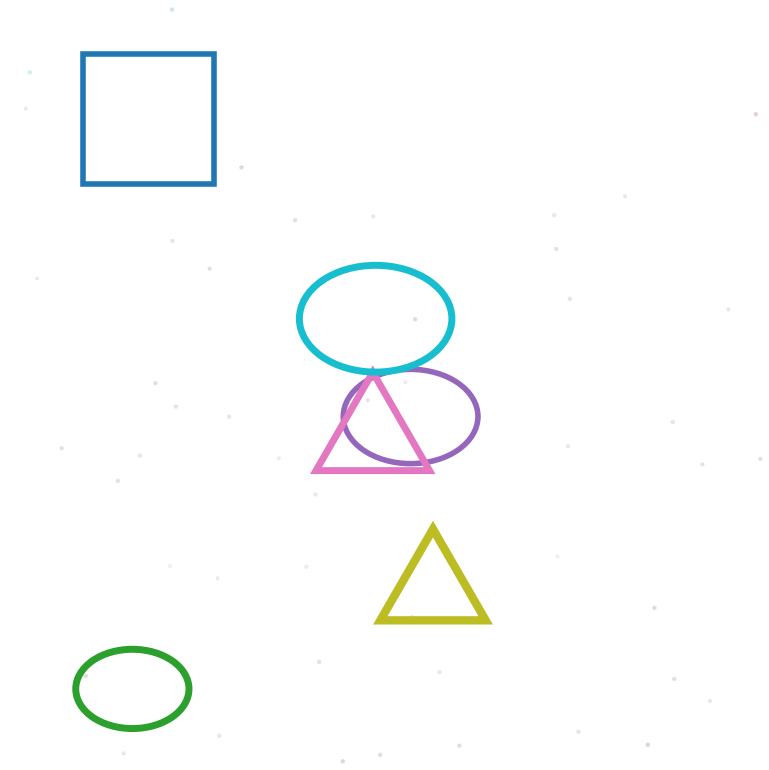[{"shape": "square", "thickness": 2, "radius": 0.42, "center": [0.193, 0.845]}, {"shape": "oval", "thickness": 2.5, "radius": 0.37, "center": [0.172, 0.105]}, {"shape": "oval", "thickness": 2, "radius": 0.44, "center": [0.533, 0.459]}, {"shape": "triangle", "thickness": 2.5, "radius": 0.43, "center": [0.484, 0.431]}, {"shape": "triangle", "thickness": 3, "radius": 0.4, "center": [0.562, 0.234]}, {"shape": "oval", "thickness": 2.5, "radius": 0.5, "center": [0.488, 0.586]}]